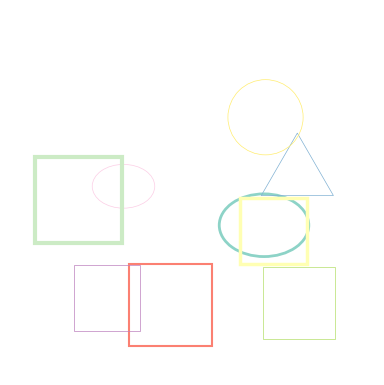[{"shape": "oval", "thickness": 2, "radius": 0.58, "center": [0.686, 0.415]}, {"shape": "square", "thickness": 2.5, "radius": 0.43, "center": [0.711, 0.4]}, {"shape": "square", "thickness": 1.5, "radius": 0.53, "center": [0.443, 0.207]}, {"shape": "triangle", "thickness": 0.5, "radius": 0.54, "center": [0.772, 0.546]}, {"shape": "square", "thickness": 0.5, "radius": 0.47, "center": [0.776, 0.212]}, {"shape": "oval", "thickness": 0.5, "radius": 0.41, "center": [0.321, 0.516]}, {"shape": "square", "thickness": 0.5, "radius": 0.43, "center": [0.278, 0.225]}, {"shape": "square", "thickness": 3, "radius": 0.56, "center": [0.204, 0.48]}, {"shape": "circle", "thickness": 0.5, "radius": 0.49, "center": [0.69, 0.695]}]